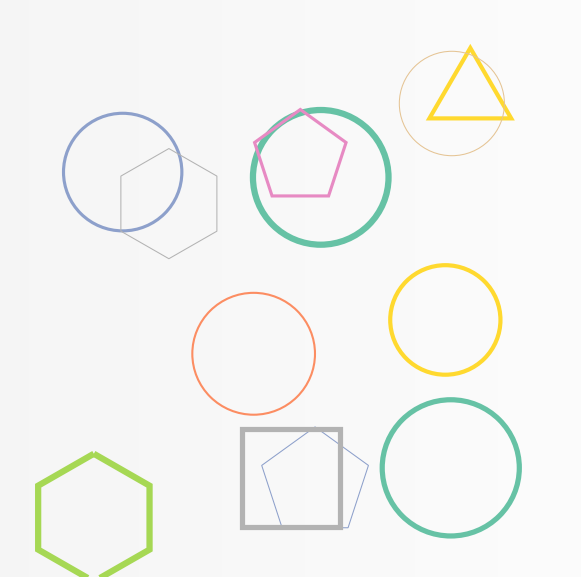[{"shape": "circle", "thickness": 2.5, "radius": 0.59, "center": [0.776, 0.189]}, {"shape": "circle", "thickness": 3, "radius": 0.58, "center": [0.552, 0.692]}, {"shape": "circle", "thickness": 1, "radius": 0.53, "center": [0.436, 0.387]}, {"shape": "circle", "thickness": 1.5, "radius": 0.51, "center": [0.211, 0.701]}, {"shape": "pentagon", "thickness": 0.5, "radius": 0.48, "center": [0.542, 0.163]}, {"shape": "pentagon", "thickness": 1.5, "radius": 0.41, "center": [0.517, 0.727]}, {"shape": "hexagon", "thickness": 3, "radius": 0.55, "center": [0.161, 0.103]}, {"shape": "triangle", "thickness": 2, "radius": 0.41, "center": [0.809, 0.835]}, {"shape": "circle", "thickness": 2, "radius": 0.47, "center": [0.766, 0.445]}, {"shape": "circle", "thickness": 0.5, "radius": 0.45, "center": [0.777, 0.82]}, {"shape": "square", "thickness": 2.5, "radius": 0.42, "center": [0.5, 0.172]}, {"shape": "hexagon", "thickness": 0.5, "radius": 0.48, "center": [0.291, 0.647]}]